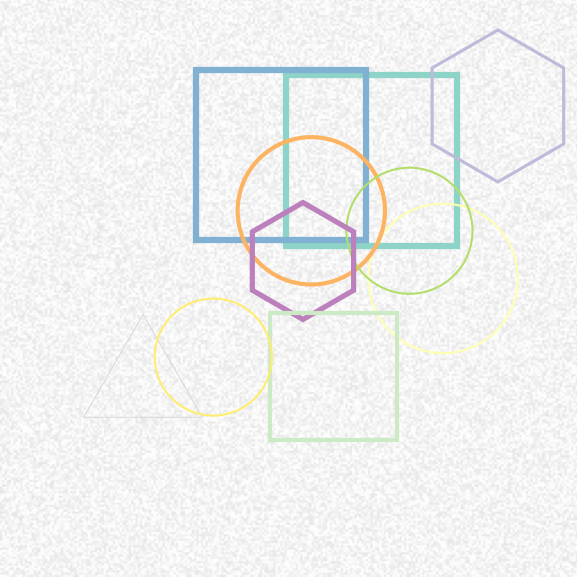[{"shape": "square", "thickness": 3, "radius": 0.74, "center": [0.643, 0.721]}, {"shape": "circle", "thickness": 1, "radius": 0.65, "center": [0.767, 0.517]}, {"shape": "hexagon", "thickness": 1.5, "radius": 0.66, "center": [0.862, 0.816]}, {"shape": "square", "thickness": 3, "radius": 0.74, "center": [0.487, 0.73]}, {"shape": "circle", "thickness": 2, "radius": 0.64, "center": [0.539, 0.634]}, {"shape": "circle", "thickness": 1, "radius": 0.55, "center": [0.709, 0.6]}, {"shape": "triangle", "thickness": 0.5, "radius": 0.59, "center": [0.248, 0.336]}, {"shape": "hexagon", "thickness": 2.5, "radius": 0.51, "center": [0.525, 0.547]}, {"shape": "square", "thickness": 2, "radius": 0.55, "center": [0.577, 0.348]}, {"shape": "circle", "thickness": 1, "radius": 0.51, "center": [0.369, 0.381]}]